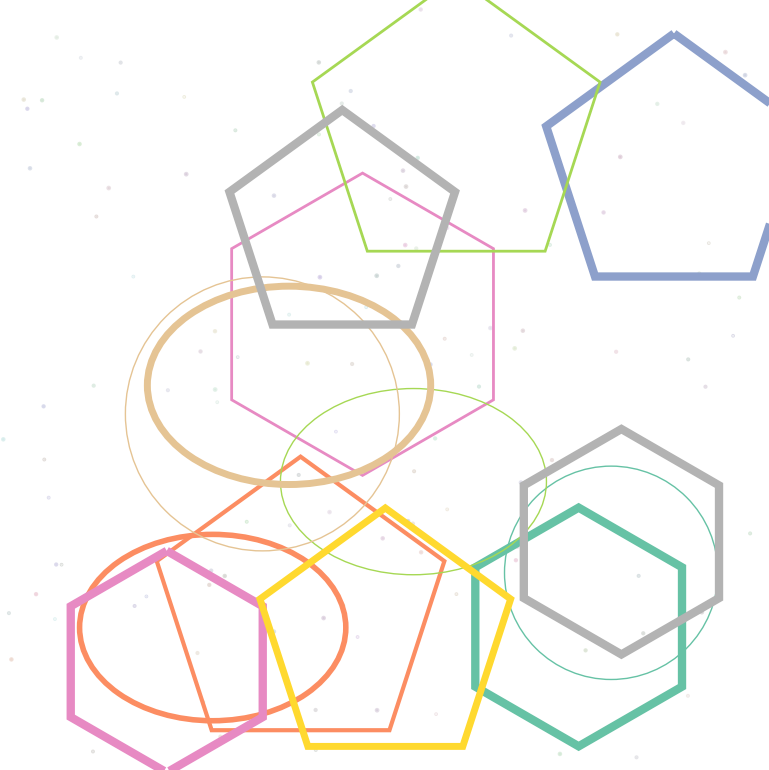[{"shape": "hexagon", "thickness": 3, "radius": 0.77, "center": [0.752, 0.186]}, {"shape": "circle", "thickness": 0.5, "radius": 0.69, "center": [0.794, 0.256]}, {"shape": "oval", "thickness": 2, "radius": 0.86, "center": [0.276, 0.185]}, {"shape": "pentagon", "thickness": 1.5, "radius": 0.98, "center": [0.39, 0.211]}, {"shape": "pentagon", "thickness": 3, "radius": 0.87, "center": [0.875, 0.782]}, {"shape": "hexagon", "thickness": 3, "radius": 0.72, "center": [0.217, 0.141]}, {"shape": "hexagon", "thickness": 1, "radius": 0.98, "center": [0.471, 0.579]}, {"shape": "oval", "thickness": 0.5, "radius": 0.86, "center": [0.537, 0.375]}, {"shape": "pentagon", "thickness": 1, "radius": 0.98, "center": [0.593, 0.833]}, {"shape": "pentagon", "thickness": 2.5, "radius": 0.86, "center": [0.5, 0.169]}, {"shape": "circle", "thickness": 0.5, "radius": 0.89, "center": [0.341, 0.462]}, {"shape": "oval", "thickness": 2.5, "radius": 0.92, "center": [0.375, 0.5]}, {"shape": "hexagon", "thickness": 3, "radius": 0.73, "center": [0.807, 0.296]}, {"shape": "pentagon", "thickness": 3, "radius": 0.77, "center": [0.444, 0.703]}]